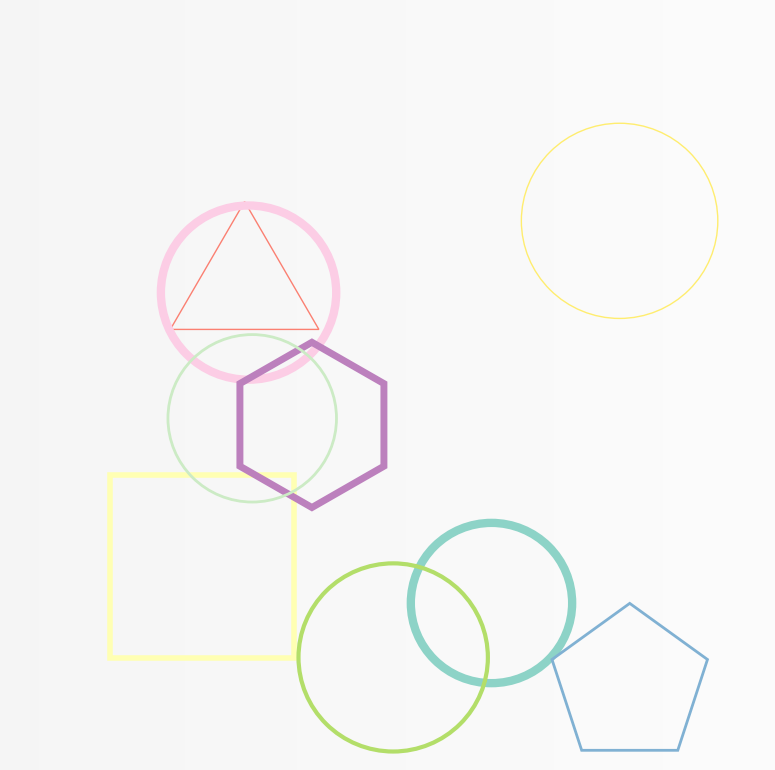[{"shape": "circle", "thickness": 3, "radius": 0.52, "center": [0.634, 0.217]}, {"shape": "square", "thickness": 2, "radius": 0.59, "center": [0.26, 0.264]}, {"shape": "triangle", "thickness": 0.5, "radius": 0.55, "center": [0.316, 0.628]}, {"shape": "pentagon", "thickness": 1, "radius": 0.53, "center": [0.813, 0.111]}, {"shape": "circle", "thickness": 1.5, "radius": 0.61, "center": [0.507, 0.146]}, {"shape": "circle", "thickness": 3, "radius": 0.57, "center": [0.321, 0.62]}, {"shape": "hexagon", "thickness": 2.5, "radius": 0.54, "center": [0.402, 0.448]}, {"shape": "circle", "thickness": 1, "radius": 0.54, "center": [0.325, 0.457]}, {"shape": "circle", "thickness": 0.5, "radius": 0.63, "center": [0.799, 0.713]}]